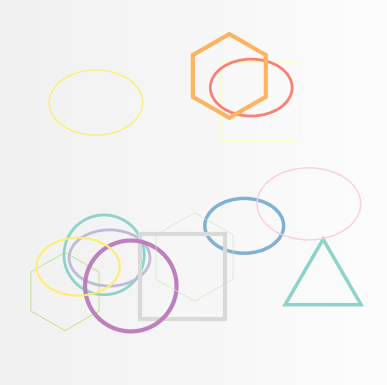[{"shape": "circle", "thickness": 2, "radius": 0.52, "center": [0.269, 0.338]}, {"shape": "triangle", "thickness": 2.5, "radius": 0.57, "center": [0.834, 0.265]}, {"shape": "square", "thickness": 0.5, "radius": 0.51, "center": [0.669, 0.737]}, {"shape": "oval", "thickness": 2, "radius": 0.52, "center": [0.283, 0.33]}, {"shape": "oval", "thickness": 2, "radius": 0.53, "center": [0.648, 0.773]}, {"shape": "oval", "thickness": 2.5, "radius": 0.51, "center": [0.63, 0.413]}, {"shape": "hexagon", "thickness": 3, "radius": 0.54, "center": [0.592, 0.803]}, {"shape": "hexagon", "thickness": 0.5, "radius": 0.51, "center": [0.168, 0.243]}, {"shape": "oval", "thickness": 1, "radius": 0.67, "center": [0.797, 0.47]}, {"shape": "square", "thickness": 3, "radius": 0.55, "center": [0.471, 0.282]}, {"shape": "circle", "thickness": 3, "radius": 0.59, "center": [0.338, 0.257]}, {"shape": "hexagon", "thickness": 0.5, "radius": 0.57, "center": [0.502, 0.332]}, {"shape": "oval", "thickness": 1.5, "radius": 0.54, "center": [0.202, 0.307]}, {"shape": "oval", "thickness": 1, "radius": 0.6, "center": [0.247, 0.734]}]